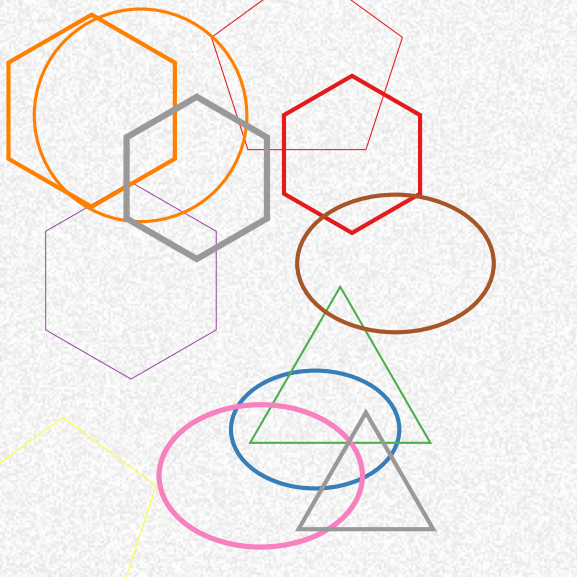[{"shape": "pentagon", "thickness": 0.5, "radius": 0.87, "center": [0.531, 0.881]}, {"shape": "hexagon", "thickness": 2, "radius": 0.68, "center": [0.61, 0.732]}, {"shape": "oval", "thickness": 2, "radius": 0.73, "center": [0.546, 0.255]}, {"shape": "triangle", "thickness": 1, "radius": 0.9, "center": [0.589, 0.322]}, {"shape": "hexagon", "thickness": 0.5, "radius": 0.85, "center": [0.227, 0.513]}, {"shape": "circle", "thickness": 1.5, "radius": 0.92, "center": [0.243, 0.799]}, {"shape": "hexagon", "thickness": 2, "radius": 0.83, "center": [0.159, 0.807]}, {"shape": "pentagon", "thickness": 0.5, "radius": 0.85, "center": [0.108, 0.106]}, {"shape": "oval", "thickness": 2, "radius": 0.85, "center": [0.685, 0.543]}, {"shape": "oval", "thickness": 2.5, "radius": 0.88, "center": [0.451, 0.175]}, {"shape": "hexagon", "thickness": 3, "radius": 0.7, "center": [0.341, 0.691]}, {"shape": "triangle", "thickness": 2, "radius": 0.67, "center": [0.634, 0.15]}]